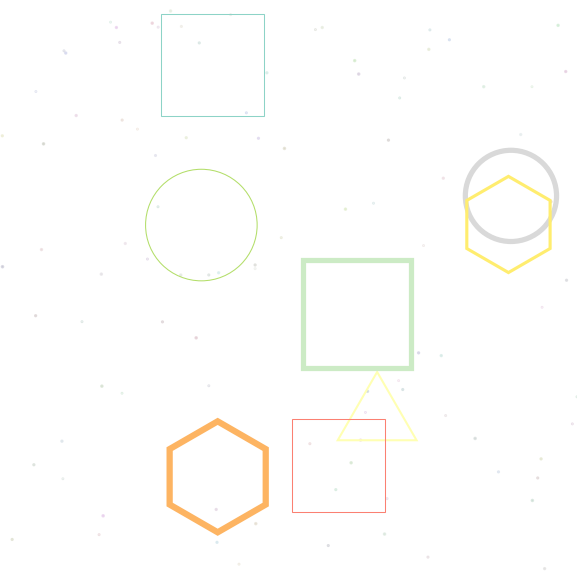[{"shape": "square", "thickness": 0.5, "radius": 0.44, "center": [0.368, 0.887]}, {"shape": "triangle", "thickness": 1, "radius": 0.39, "center": [0.653, 0.276]}, {"shape": "square", "thickness": 0.5, "radius": 0.4, "center": [0.586, 0.193]}, {"shape": "hexagon", "thickness": 3, "radius": 0.48, "center": [0.377, 0.173]}, {"shape": "circle", "thickness": 0.5, "radius": 0.48, "center": [0.349, 0.609]}, {"shape": "circle", "thickness": 2.5, "radius": 0.39, "center": [0.885, 0.66]}, {"shape": "square", "thickness": 2.5, "radius": 0.47, "center": [0.618, 0.455]}, {"shape": "hexagon", "thickness": 1.5, "radius": 0.42, "center": [0.88, 0.61]}]